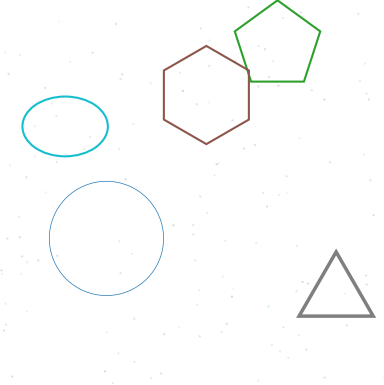[{"shape": "circle", "thickness": 0.5, "radius": 0.74, "center": [0.276, 0.381]}, {"shape": "pentagon", "thickness": 1.5, "radius": 0.58, "center": [0.721, 0.882]}, {"shape": "hexagon", "thickness": 1.5, "radius": 0.64, "center": [0.536, 0.753]}, {"shape": "triangle", "thickness": 2.5, "radius": 0.56, "center": [0.873, 0.235]}, {"shape": "oval", "thickness": 1.5, "radius": 0.55, "center": [0.169, 0.672]}]